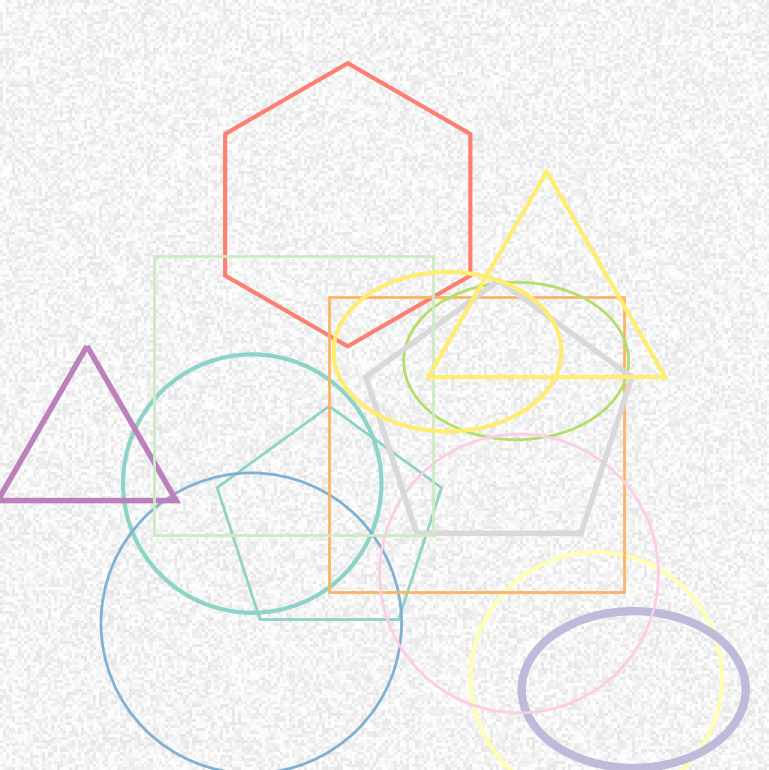[{"shape": "circle", "thickness": 1.5, "radius": 0.84, "center": [0.328, 0.372]}, {"shape": "pentagon", "thickness": 1, "radius": 0.77, "center": [0.428, 0.319]}, {"shape": "circle", "thickness": 1.5, "radius": 0.82, "center": [0.774, 0.12]}, {"shape": "oval", "thickness": 3, "radius": 0.73, "center": [0.823, 0.105]}, {"shape": "hexagon", "thickness": 1.5, "radius": 0.92, "center": [0.452, 0.734]}, {"shape": "circle", "thickness": 1, "radius": 0.98, "center": [0.326, 0.191]}, {"shape": "square", "thickness": 1, "radius": 0.96, "center": [0.619, 0.423]}, {"shape": "oval", "thickness": 1, "radius": 0.73, "center": [0.67, 0.531]}, {"shape": "circle", "thickness": 1, "radius": 0.91, "center": [0.674, 0.255]}, {"shape": "pentagon", "thickness": 2, "radius": 0.91, "center": [0.648, 0.454]}, {"shape": "triangle", "thickness": 2, "radius": 0.67, "center": [0.113, 0.417]}, {"shape": "square", "thickness": 1, "radius": 0.91, "center": [0.381, 0.487]}, {"shape": "triangle", "thickness": 1.5, "radius": 0.89, "center": [0.71, 0.599]}, {"shape": "oval", "thickness": 1.5, "radius": 0.74, "center": [0.581, 0.543]}]